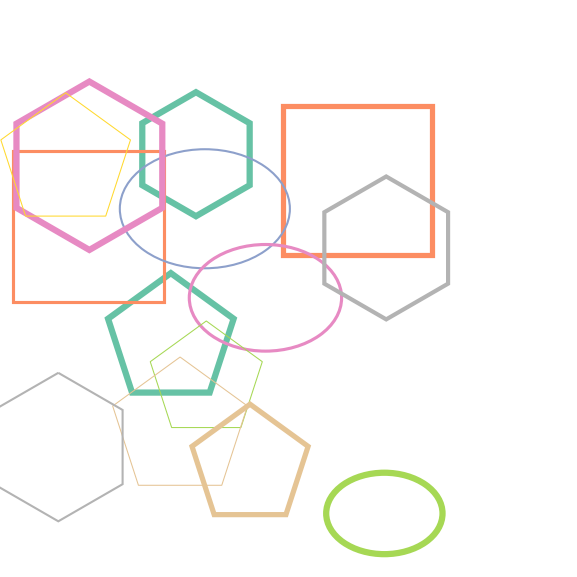[{"shape": "hexagon", "thickness": 3, "radius": 0.54, "center": [0.339, 0.732]}, {"shape": "pentagon", "thickness": 3, "radius": 0.57, "center": [0.296, 0.412]}, {"shape": "square", "thickness": 2.5, "radius": 0.65, "center": [0.619, 0.687]}, {"shape": "square", "thickness": 1.5, "radius": 0.65, "center": [0.153, 0.607]}, {"shape": "oval", "thickness": 1, "radius": 0.74, "center": [0.355, 0.638]}, {"shape": "oval", "thickness": 1.5, "radius": 0.66, "center": [0.46, 0.483]}, {"shape": "hexagon", "thickness": 3, "radius": 0.73, "center": [0.155, 0.712]}, {"shape": "oval", "thickness": 3, "radius": 0.5, "center": [0.666, 0.11]}, {"shape": "pentagon", "thickness": 0.5, "radius": 0.51, "center": [0.357, 0.341]}, {"shape": "pentagon", "thickness": 0.5, "radius": 0.59, "center": [0.114, 0.72]}, {"shape": "pentagon", "thickness": 0.5, "radius": 0.61, "center": [0.312, 0.258]}, {"shape": "pentagon", "thickness": 2.5, "radius": 0.53, "center": [0.433, 0.193]}, {"shape": "hexagon", "thickness": 1, "radius": 0.64, "center": [0.101, 0.225]}, {"shape": "hexagon", "thickness": 2, "radius": 0.62, "center": [0.669, 0.57]}]